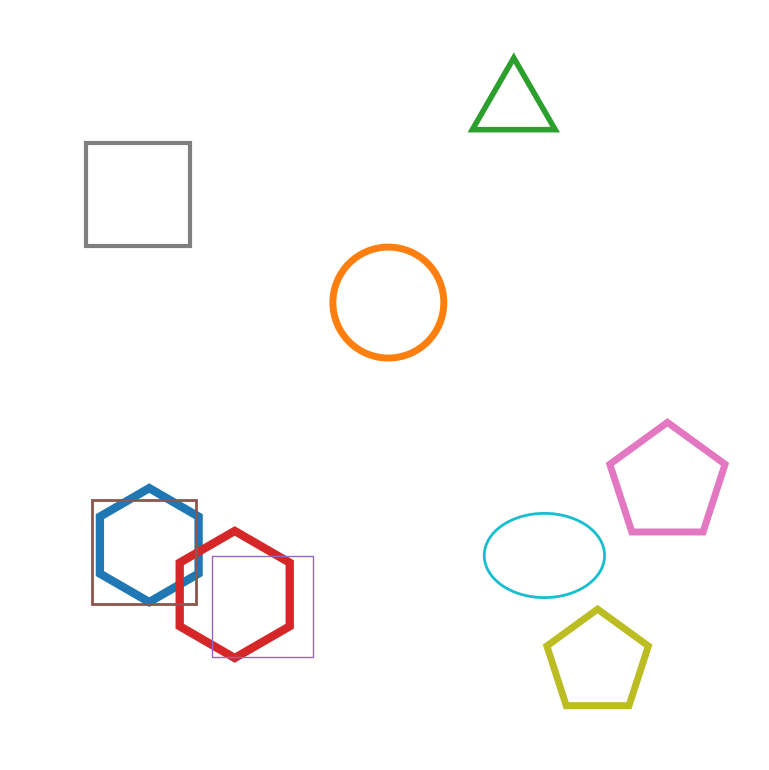[{"shape": "hexagon", "thickness": 3, "radius": 0.37, "center": [0.194, 0.292]}, {"shape": "circle", "thickness": 2.5, "radius": 0.36, "center": [0.504, 0.607]}, {"shape": "triangle", "thickness": 2, "radius": 0.31, "center": [0.667, 0.863]}, {"shape": "hexagon", "thickness": 3, "radius": 0.41, "center": [0.305, 0.228]}, {"shape": "square", "thickness": 0.5, "radius": 0.33, "center": [0.341, 0.213]}, {"shape": "square", "thickness": 1, "radius": 0.34, "center": [0.187, 0.284]}, {"shape": "pentagon", "thickness": 2.5, "radius": 0.39, "center": [0.867, 0.373]}, {"shape": "square", "thickness": 1.5, "radius": 0.34, "center": [0.179, 0.748]}, {"shape": "pentagon", "thickness": 2.5, "radius": 0.35, "center": [0.776, 0.14]}, {"shape": "oval", "thickness": 1, "radius": 0.39, "center": [0.707, 0.279]}]